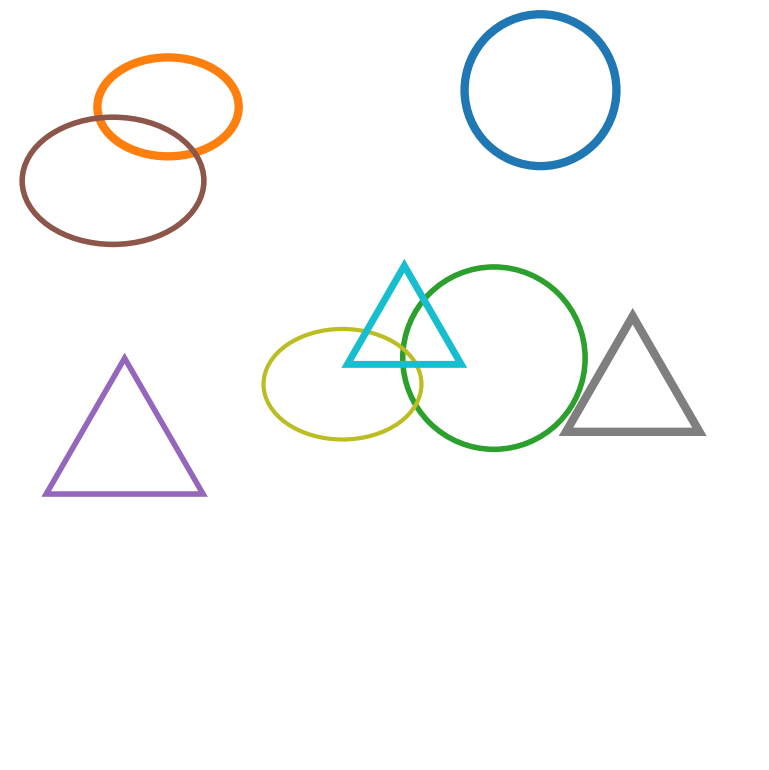[{"shape": "circle", "thickness": 3, "radius": 0.49, "center": [0.702, 0.883]}, {"shape": "oval", "thickness": 3, "radius": 0.46, "center": [0.218, 0.861]}, {"shape": "circle", "thickness": 2, "radius": 0.59, "center": [0.641, 0.535]}, {"shape": "triangle", "thickness": 2, "radius": 0.59, "center": [0.162, 0.417]}, {"shape": "oval", "thickness": 2, "radius": 0.59, "center": [0.147, 0.765]}, {"shape": "triangle", "thickness": 3, "radius": 0.5, "center": [0.822, 0.489]}, {"shape": "oval", "thickness": 1.5, "radius": 0.51, "center": [0.445, 0.501]}, {"shape": "triangle", "thickness": 2.5, "radius": 0.43, "center": [0.525, 0.569]}]